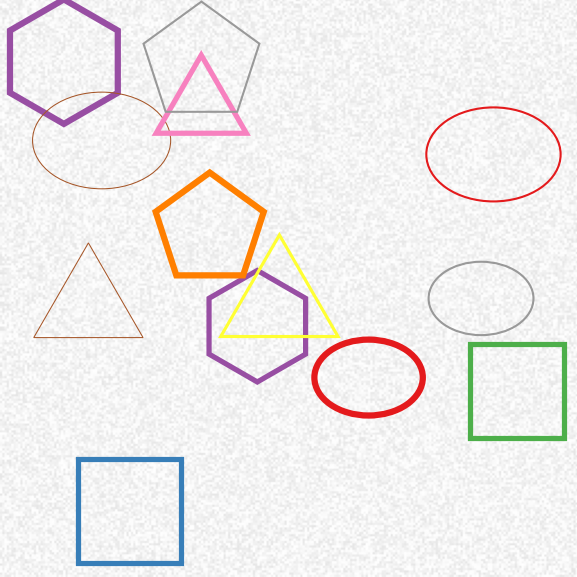[{"shape": "oval", "thickness": 1, "radius": 0.58, "center": [0.854, 0.732]}, {"shape": "oval", "thickness": 3, "radius": 0.47, "center": [0.638, 0.345]}, {"shape": "square", "thickness": 2.5, "radius": 0.45, "center": [0.224, 0.114]}, {"shape": "square", "thickness": 2.5, "radius": 0.41, "center": [0.896, 0.322]}, {"shape": "hexagon", "thickness": 3, "radius": 0.54, "center": [0.111, 0.892]}, {"shape": "hexagon", "thickness": 2.5, "radius": 0.48, "center": [0.446, 0.434]}, {"shape": "pentagon", "thickness": 3, "radius": 0.49, "center": [0.363, 0.602]}, {"shape": "triangle", "thickness": 1.5, "radius": 0.59, "center": [0.484, 0.475]}, {"shape": "triangle", "thickness": 0.5, "radius": 0.55, "center": [0.153, 0.469]}, {"shape": "oval", "thickness": 0.5, "radius": 0.6, "center": [0.176, 0.756]}, {"shape": "triangle", "thickness": 2.5, "radius": 0.45, "center": [0.349, 0.813]}, {"shape": "pentagon", "thickness": 1, "radius": 0.53, "center": [0.349, 0.891]}, {"shape": "oval", "thickness": 1, "radius": 0.45, "center": [0.833, 0.482]}]